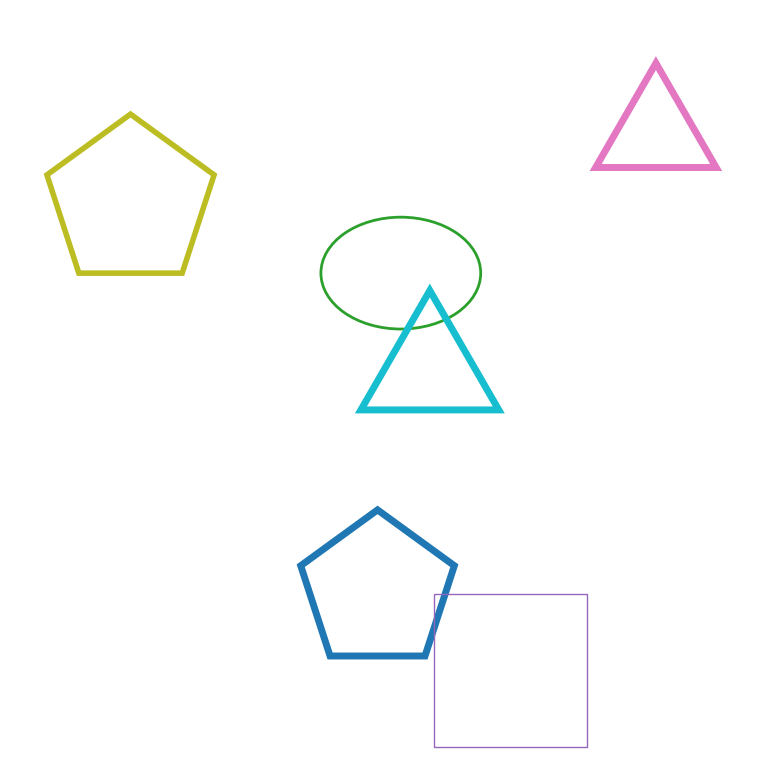[{"shape": "pentagon", "thickness": 2.5, "radius": 0.52, "center": [0.49, 0.233]}, {"shape": "oval", "thickness": 1, "radius": 0.52, "center": [0.521, 0.645]}, {"shape": "square", "thickness": 0.5, "radius": 0.5, "center": [0.664, 0.129]}, {"shape": "triangle", "thickness": 2.5, "radius": 0.45, "center": [0.852, 0.828]}, {"shape": "pentagon", "thickness": 2, "radius": 0.57, "center": [0.169, 0.738]}, {"shape": "triangle", "thickness": 2.5, "radius": 0.52, "center": [0.558, 0.519]}]